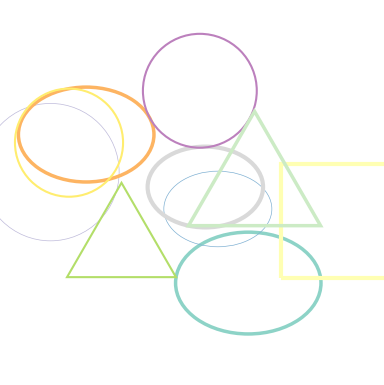[{"shape": "oval", "thickness": 2.5, "radius": 0.94, "center": [0.645, 0.265]}, {"shape": "square", "thickness": 3, "radius": 0.74, "center": [0.877, 0.425]}, {"shape": "circle", "thickness": 0.5, "radius": 0.89, "center": [0.131, 0.553]}, {"shape": "oval", "thickness": 0.5, "radius": 0.7, "center": [0.566, 0.457]}, {"shape": "oval", "thickness": 2.5, "radius": 0.88, "center": [0.224, 0.651]}, {"shape": "triangle", "thickness": 1.5, "radius": 0.82, "center": [0.316, 0.362]}, {"shape": "oval", "thickness": 3, "radius": 0.75, "center": [0.533, 0.514]}, {"shape": "circle", "thickness": 1.5, "radius": 0.74, "center": [0.519, 0.764]}, {"shape": "triangle", "thickness": 2.5, "radius": 0.99, "center": [0.661, 0.513]}, {"shape": "circle", "thickness": 1.5, "radius": 0.7, "center": [0.179, 0.629]}]